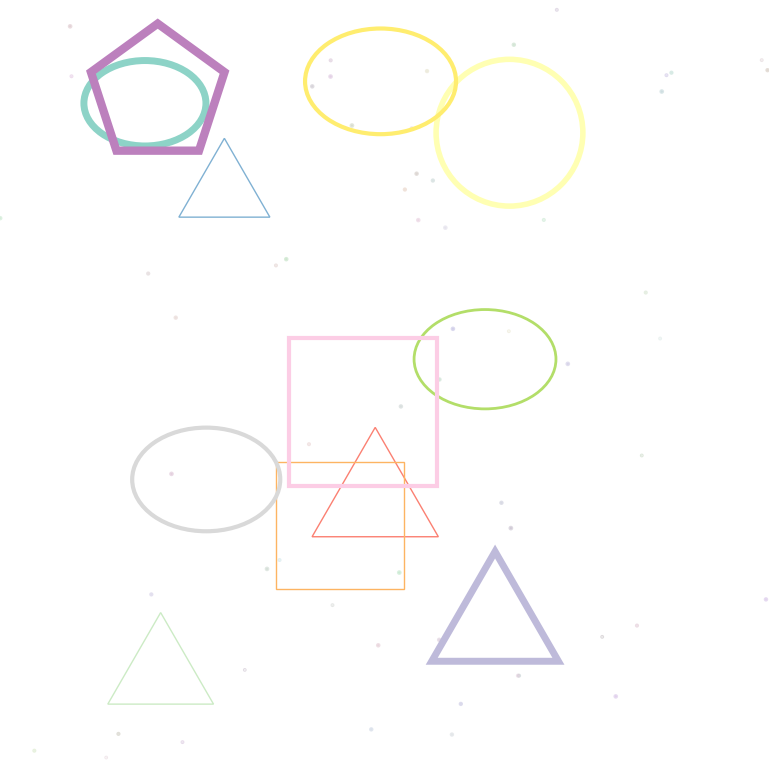[{"shape": "oval", "thickness": 2.5, "radius": 0.4, "center": [0.188, 0.866]}, {"shape": "circle", "thickness": 2, "radius": 0.48, "center": [0.662, 0.828]}, {"shape": "triangle", "thickness": 2.5, "radius": 0.48, "center": [0.643, 0.189]}, {"shape": "triangle", "thickness": 0.5, "radius": 0.47, "center": [0.487, 0.35]}, {"shape": "triangle", "thickness": 0.5, "radius": 0.34, "center": [0.291, 0.752]}, {"shape": "square", "thickness": 0.5, "radius": 0.41, "center": [0.442, 0.317]}, {"shape": "oval", "thickness": 1, "radius": 0.46, "center": [0.63, 0.533]}, {"shape": "square", "thickness": 1.5, "radius": 0.48, "center": [0.472, 0.465]}, {"shape": "oval", "thickness": 1.5, "radius": 0.48, "center": [0.268, 0.377]}, {"shape": "pentagon", "thickness": 3, "radius": 0.46, "center": [0.205, 0.878]}, {"shape": "triangle", "thickness": 0.5, "radius": 0.4, "center": [0.209, 0.125]}, {"shape": "oval", "thickness": 1.5, "radius": 0.49, "center": [0.494, 0.894]}]